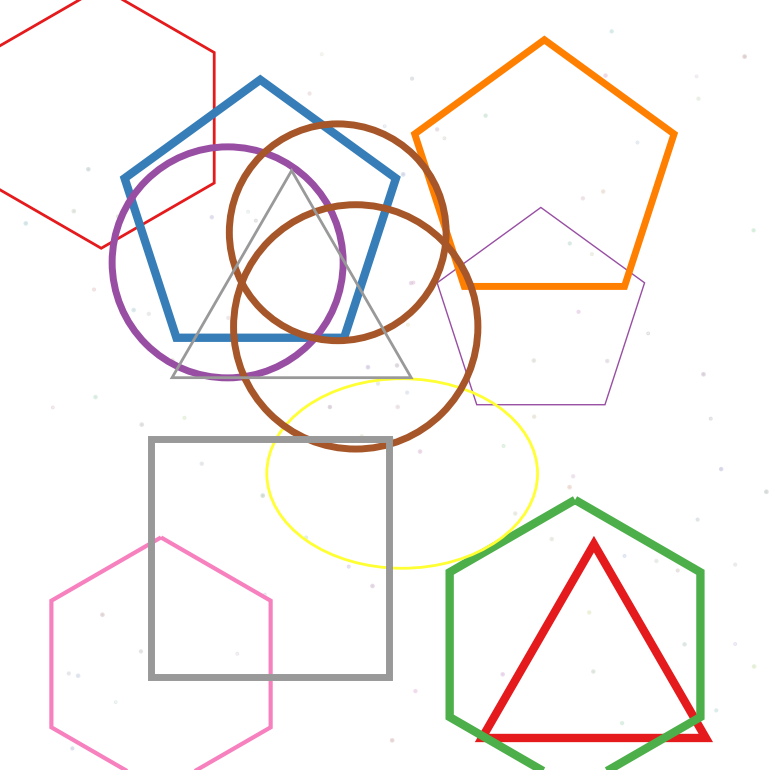[{"shape": "triangle", "thickness": 3, "radius": 0.84, "center": [0.771, 0.125]}, {"shape": "hexagon", "thickness": 1, "radius": 0.85, "center": [0.131, 0.847]}, {"shape": "pentagon", "thickness": 3, "radius": 0.93, "center": [0.338, 0.711]}, {"shape": "hexagon", "thickness": 3, "radius": 0.94, "center": [0.747, 0.163]}, {"shape": "circle", "thickness": 2.5, "radius": 0.75, "center": [0.296, 0.659]}, {"shape": "pentagon", "thickness": 0.5, "radius": 0.71, "center": [0.702, 0.589]}, {"shape": "pentagon", "thickness": 2.5, "radius": 0.89, "center": [0.707, 0.771]}, {"shape": "oval", "thickness": 1, "radius": 0.88, "center": [0.522, 0.385]}, {"shape": "circle", "thickness": 2.5, "radius": 0.79, "center": [0.462, 0.575]}, {"shape": "circle", "thickness": 2.5, "radius": 0.7, "center": [0.439, 0.698]}, {"shape": "hexagon", "thickness": 1.5, "radius": 0.82, "center": [0.209, 0.138]}, {"shape": "triangle", "thickness": 1, "radius": 0.9, "center": [0.379, 0.599]}, {"shape": "square", "thickness": 2.5, "radius": 0.77, "center": [0.351, 0.275]}]